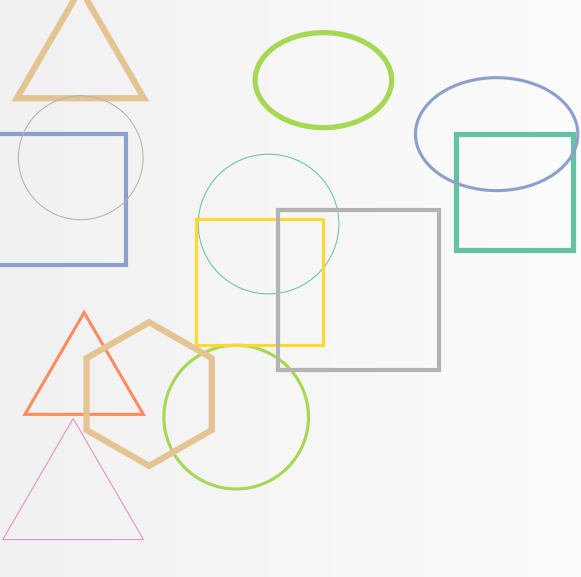[{"shape": "circle", "thickness": 0.5, "radius": 0.6, "center": [0.462, 0.611]}, {"shape": "square", "thickness": 2.5, "radius": 0.5, "center": [0.886, 0.666]}, {"shape": "triangle", "thickness": 1.5, "radius": 0.59, "center": [0.145, 0.34]}, {"shape": "oval", "thickness": 1.5, "radius": 0.7, "center": [0.854, 0.767]}, {"shape": "square", "thickness": 2, "radius": 0.57, "center": [0.104, 0.654]}, {"shape": "triangle", "thickness": 0.5, "radius": 0.7, "center": [0.126, 0.135]}, {"shape": "oval", "thickness": 2.5, "radius": 0.59, "center": [0.556, 0.86]}, {"shape": "circle", "thickness": 1.5, "radius": 0.62, "center": [0.406, 0.277]}, {"shape": "square", "thickness": 1.5, "radius": 0.55, "center": [0.446, 0.51]}, {"shape": "triangle", "thickness": 3, "radius": 0.63, "center": [0.138, 0.892]}, {"shape": "hexagon", "thickness": 3, "radius": 0.62, "center": [0.257, 0.317]}, {"shape": "square", "thickness": 2, "radius": 0.69, "center": [0.617, 0.497]}, {"shape": "circle", "thickness": 0.5, "radius": 0.54, "center": [0.139, 0.726]}]